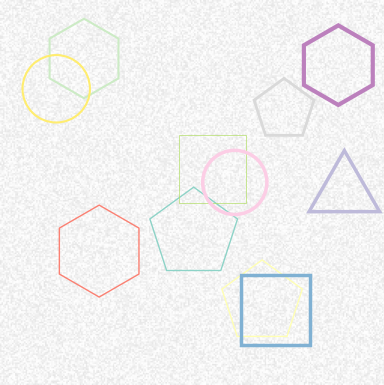[{"shape": "pentagon", "thickness": 1, "radius": 0.6, "center": [0.503, 0.394]}, {"shape": "pentagon", "thickness": 1, "radius": 0.55, "center": [0.681, 0.215]}, {"shape": "triangle", "thickness": 2.5, "radius": 0.53, "center": [0.894, 0.503]}, {"shape": "hexagon", "thickness": 1, "radius": 0.6, "center": [0.258, 0.348]}, {"shape": "square", "thickness": 2.5, "radius": 0.45, "center": [0.716, 0.195]}, {"shape": "square", "thickness": 0.5, "radius": 0.44, "center": [0.552, 0.561]}, {"shape": "circle", "thickness": 2.5, "radius": 0.42, "center": [0.61, 0.526]}, {"shape": "pentagon", "thickness": 2, "radius": 0.41, "center": [0.738, 0.715]}, {"shape": "hexagon", "thickness": 3, "radius": 0.52, "center": [0.879, 0.831]}, {"shape": "hexagon", "thickness": 1.5, "radius": 0.52, "center": [0.218, 0.848]}, {"shape": "circle", "thickness": 1.5, "radius": 0.44, "center": [0.146, 0.769]}]